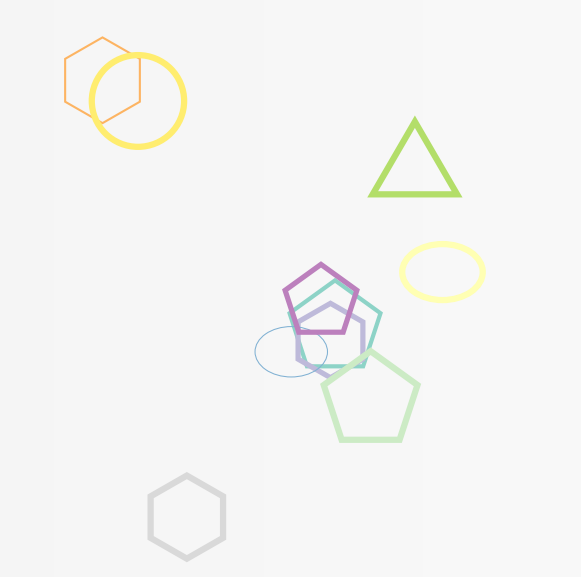[{"shape": "pentagon", "thickness": 2, "radius": 0.41, "center": [0.576, 0.431]}, {"shape": "oval", "thickness": 3, "radius": 0.35, "center": [0.761, 0.528]}, {"shape": "hexagon", "thickness": 2.5, "radius": 0.32, "center": [0.569, 0.409]}, {"shape": "oval", "thickness": 0.5, "radius": 0.31, "center": [0.501, 0.39]}, {"shape": "hexagon", "thickness": 1, "radius": 0.37, "center": [0.176, 0.86]}, {"shape": "triangle", "thickness": 3, "radius": 0.42, "center": [0.714, 0.705]}, {"shape": "hexagon", "thickness": 3, "radius": 0.36, "center": [0.321, 0.104]}, {"shape": "pentagon", "thickness": 2.5, "radius": 0.32, "center": [0.552, 0.476]}, {"shape": "pentagon", "thickness": 3, "radius": 0.42, "center": [0.638, 0.306]}, {"shape": "circle", "thickness": 3, "radius": 0.4, "center": [0.237, 0.824]}]